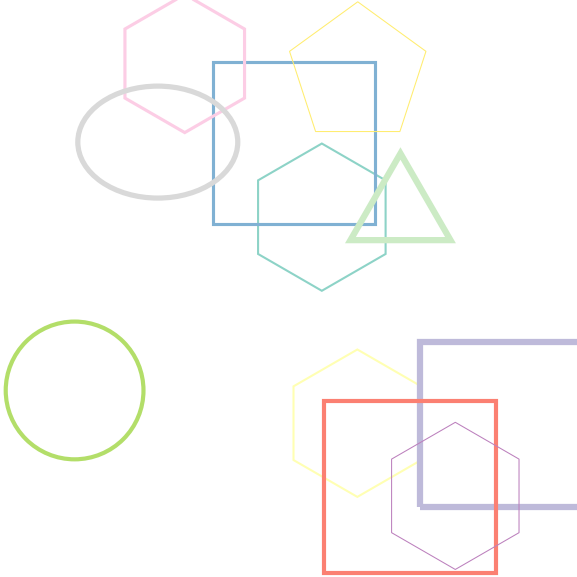[{"shape": "hexagon", "thickness": 1, "radius": 0.64, "center": [0.557, 0.623]}, {"shape": "hexagon", "thickness": 1, "radius": 0.64, "center": [0.619, 0.266]}, {"shape": "square", "thickness": 3, "radius": 0.71, "center": [0.871, 0.264]}, {"shape": "square", "thickness": 2, "radius": 0.75, "center": [0.71, 0.156]}, {"shape": "square", "thickness": 1.5, "radius": 0.7, "center": [0.509, 0.752]}, {"shape": "circle", "thickness": 2, "radius": 0.6, "center": [0.129, 0.323]}, {"shape": "hexagon", "thickness": 1.5, "radius": 0.6, "center": [0.32, 0.889]}, {"shape": "oval", "thickness": 2.5, "radius": 0.69, "center": [0.273, 0.753]}, {"shape": "hexagon", "thickness": 0.5, "radius": 0.64, "center": [0.788, 0.14]}, {"shape": "triangle", "thickness": 3, "radius": 0.5, "center": [0.693, 0.633]}, {"shape": "pentagon", "thickness": 0.5, "radius": 0.62, "center": [0.619, 0.872]}]